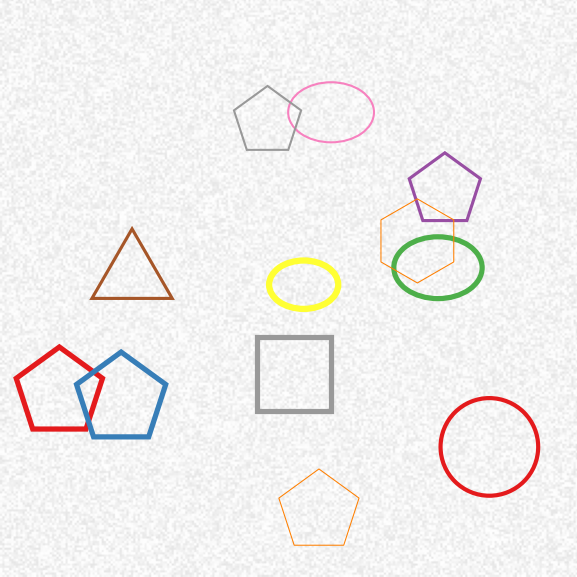[{"shape": "pentagon", "thickness": 2.5, "radius": 0.39, "center": [0.103, 0.32]}, {"shape": "circle", "thickness": 2, "radius": 0.42, "center": [0.847, 0.225]}, {"shape": "pentagon", "thickness": 2.5, "radius": 0.41, "center": [0.21, 0.308]}, {"shape": "oval", "thickness": 2.5, "radius": 0.38, "center": [0.758, 0.536]}, {"shape": "pentagon", "thickness": 1.5, "radius": 0.32, "center": [0.77, 0.67]}, {"shape": "hexagon", "thickness": 0.5, "radius": 0.36, "center": [0.723, 0.582]}, {"shape": "pentagon", "thickness": 0.5, "radius": 0.36, "center": [0.552, 0.114]}, {"shape": "oval", "thickness": 3, "radius": 0.3, "center": [0.526, 0.506]}, {"shape": "triangle", "thickness": 1.5, "radius": 0.4, "center": [0.229, 0.523]}, {"shape": "oval", "thickness": 1, "radius": 0.37, "center": [0.573, 0.805]}, {"shape": "pentagon", "thickness": 1, "radius": 0.31, "center": [0.463, 0.789]}, {"shape": "square", "thickness": 2.5, "radius": 0.32, "center": [0.509, 0.352]}]